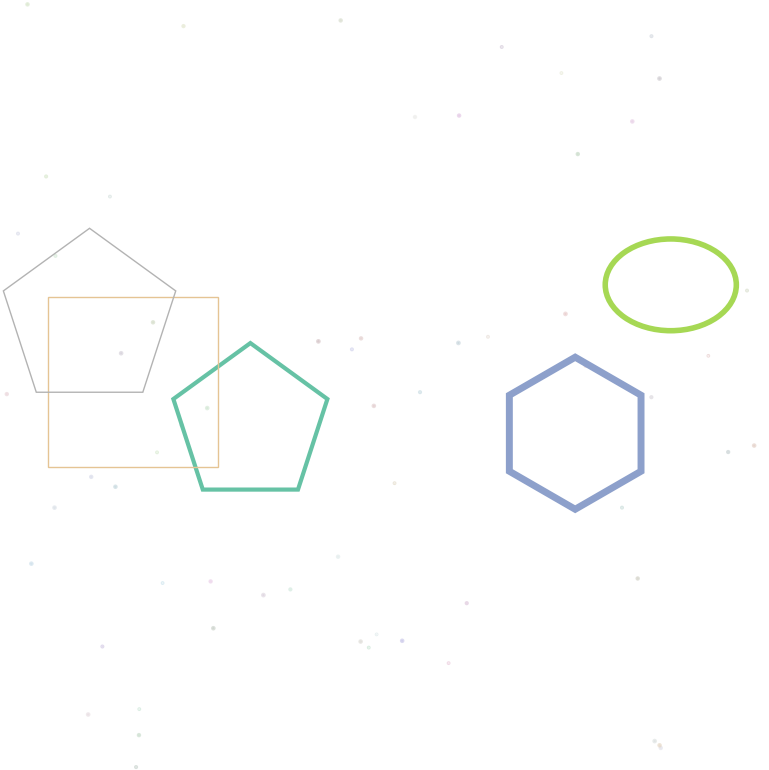[{"shape": "pentagon", "thickness": 1.5, "radius": 0.53, "center": [0.325, 0.449]}, {"shape": "hexagon", "thickness": 2.5, "radius": 0.49, "center": [0.747, 0.437]}, {"shape": "oval", "thickness": 2, "radius": 0.43, "center": [0.871, 0.63]}, {"shape": "square", "thickness": 0.5, "radius": 0.55, "center": [0.173, 0.504]}, {"shape": "pentagon", "thickness": 0.5, "radius": 0.59, "center": [0.116, 0.586]}]